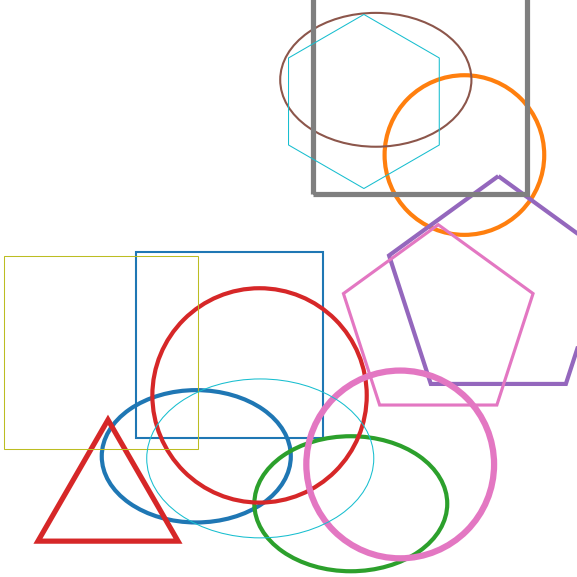[{"shape": "square", "thickness": 1, "radius": 0.81, "center": [0.397, 0.402]}, {"shape": "oval", "thickness": 2, "radius": 0.82, "center": [0.34, 0.209]}, {"shape": "circle", "thickness": 2, "radius": 0.69, "center": [0.804, 0.731]}, {"shape": "oval", "thickness": 2, "radius": 0.84, "center": [0.607, 0.127]}, {"shape": "triangle", "thickness": 2.5, "radius": 0.7, "center": [0.187, 0.132]}, {"shape": "circle", "thickness": 2, "radius": 0.93, "center": [0.449, 0.314]}, {"shape": "pentagon", "thickness": 2, "radius": 0.99, "center": [0.863, 0.495]}, {"shape": "oval", "thickness": 1, "radius": 0.83, "center": [0.651, 0.861]}, {"shape": "circle", "thickness": 3, "radius": 0.81, "center": [0.693, 0.195]}, {"shape": "pentagon", "thickness": 1.5, "radius": 0.86, "center": [0.759, 0.437]}, {"shape": "square", "thickness": 2.5, "radius": 0.93, "center": [0.727, 0.848]}, {"shape": "square", "thickness": 0.5, "radius": 0.84, "center": [0.175, 0.389]}, {"shape": "oval", "thickness": 0.5, "radius": 0.98, "center": [0.451, 0.205]}, {"shape": "hexagon", "thickness": 0.5, "radius": 0.75, "center": [0.63, 0.823]}]